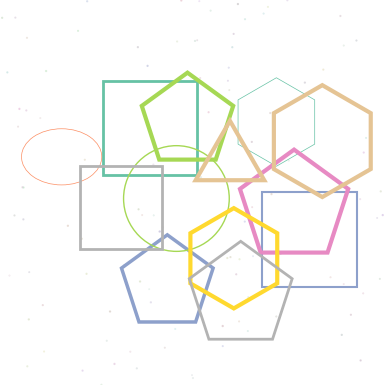[{"shape": "hexagon", "thickness": 0.5, "radius": 0.57, "center": [0.718, 0.683]}, {"shape": "square", "thickness": 2, "radius": 0.61, "center": [0.39, 0.668]}, {"shape": "oval", "thickness": 0.5, "radius": 0.52, "center": [0.16, 0.593]}, {"shape": "square", "thickness": 1.5, "radius": 0.61, "center": [0.804, 0.378]}, {"shape": "pentagon", "thickness": 2.5, "radius": 0.63, "center": [0.435, 0.265]}, {"shape": "pentagon", "thickness": 3, "radius": 0.74, "center": [0.764, 0.464]}, {"shape": "circle", "thickness": 1, "radius": 0.69, "center": [0.458, 0.484]}, {"shape": "pentagon", "thickness": 3, "radius": 0.62, "center": [0.487, 0.686]}, {"shape": "hexagon", "thickness": 3, "radius": 0.65, "center": [0.607, 0.329]}, {"shape": "hexagon", "thickness": 3, "radius": 0.73, "center": [0.837, 0.633]}, {"shape": "triangle", "thickness": 3, "radius": 0.51, "center": [0.597, 0.583]}, {"shape": "square", "thickness": 2, "radius": 0.54, "center": [0.315, 0.462]}, {"shape": "pentagon", "thickness": 2, "radius": 0.7, "center": [0.625, 0.233]}]